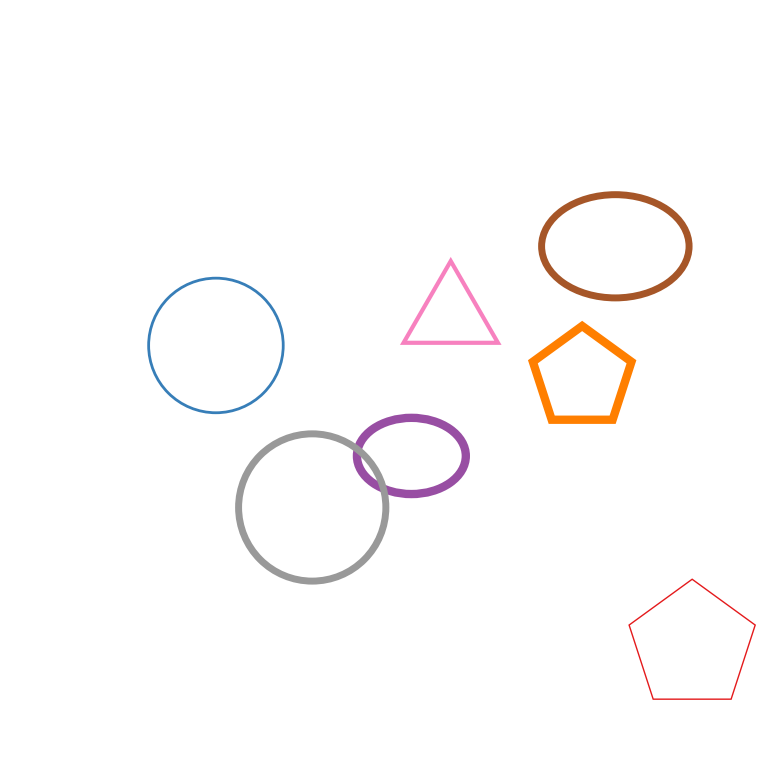[{"shape": "pentagon", "thickness": 0.5, "radius": 0.43, "center": [0.899, 0.162]}, {"shape": "circle", "thickness": 1, "radius": 0.44, "center": [0.28, 0.551]}, {"shape": "oval", "thickness": 3, "radius": 0.35, "center": [0.534, 0.408]}, {"shape": "pentagon", "thickness": 3, "radius": 0.34, "center": [0.756, 0.509]}, {"shape": "oval", "thickness": 2.5, "radius": 0.48, "center": [0.799, 0.68]}, {"shape": "triangle", "thickness": 1.5, "radius": 0.35, "center": [0.585, 0.59]}, {"shape": "circle", "thickness": 2.5, "radius": 0.48, "center": [0.405, 0.341]}]